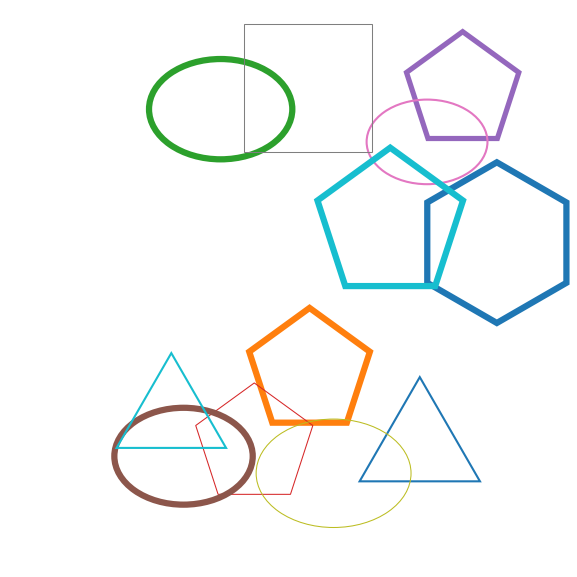[{"shape": "hexagon", "thickness": 3, "radius": 0.7, "center": [0.86, 0.579]}, {"shape": "triangle", "thickness": 1, "radius": 0.6, "center": [0.727, 0.226]}, {"shape": "pentagon", "thickness": 3, "radius": 0.55, "center": [0.536, 0.356]}, {"shape": "oval", "thickness": 3, "radius": 0.62, "center": [0.382, 0.81]}, {"shape": "pentagon", "thickness": 0.5, "radius": 0.53, "center": [0.44, 0.229]}, {"shape": "pentagon", "thickness": 2.5, "radius": 0.51, "center": [0.801, 0.842]}, {"shape": "oval", "thickness": 3, "radius": 0.6, "center": [0.318, 0.209]}, {"shape": "oval", "thickness": 1, "radius": 0.52, "center": [0.739, 0.753]}, {"shape": "square", "thickness": 0.5, "radius": 0.55, "center": [0.534, 0.847]}, {"shape": "oval", "thickness": 0.5, "radius": 0.67, "center": [0.578, 0.18]}, {"shape": "pentagon", "thickness": 3, "radius": 0.66, "center": [0.676, 0.611]}, {"shape": "triangle", "thickness": 1, "radius": 0.55, "center": [0.297, 0.278]}]